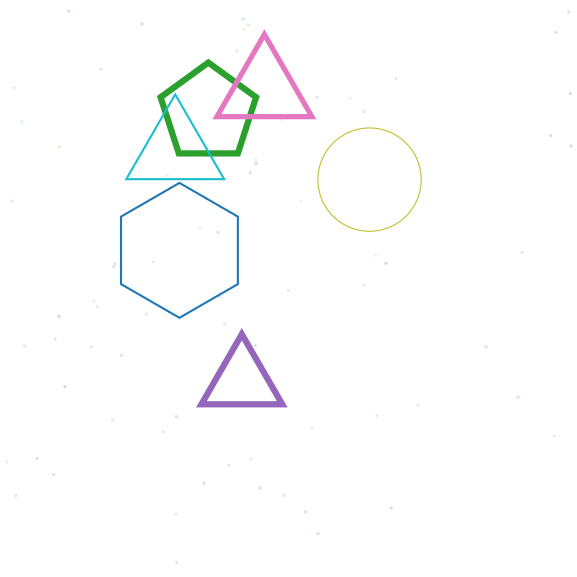[{"shape": "hexagon", "thickness": 1, "radius": 0.58, "center": [0.311, 0.566]}, {"shape": "pentagon", "thickness": 3, "radius": 0.43, "center": [0.361, 0.804]}, {"shape": "triangle", "thickness": 3, "radius": 0.4, "center": [0.419, 0.34]}, {"shape": "triangle", "thickness": 2.5, "radius": 0.47, "center": [0.458, 0.845]}, {"shape": "circle", "thickness": 0.5, "radius": 0.45, "center": [0.64, 0.688]}, {"shape": "triangle", "thickness": 1, "radius": 0.49, "center": [0.303, 0.738]}]